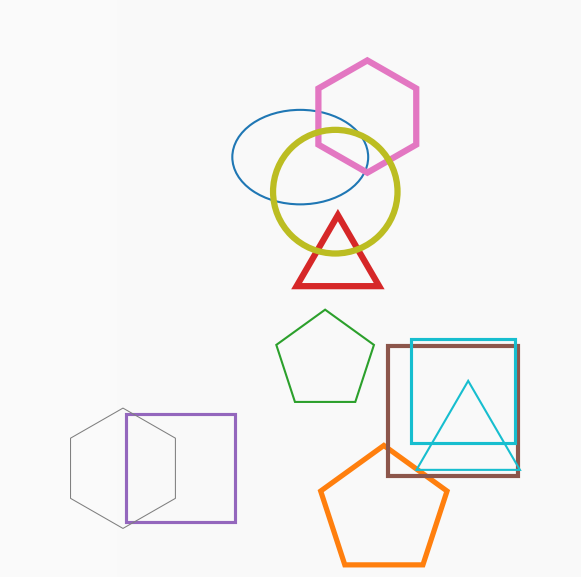[{"shape": "oval", "thickness": 1, "radius": 0.58, "center": [0.517, 0.727]}, {"shape": "pentagon", "thickness": 2.5, "radius": 0.57, "center": [0.66, 0.113]}, {"shape": "pentagon", "thickness": 1, "radius": 0.44, "center": [0.559, 0.375]}, {"shape": "triangle", "thickness": 3, "radius": 0.41, "center": [0.581, 0.545]}, {"shape": "square", "thickness": 1.5, "radius": 0.47, "center": [0.31, 0.188]}, {"shape": "square", "thickness": 2, "radius": 0.56, "center": [0.779, 0.287]}, {"shape": "hexagon", "thickness": 3, "radius": 0.49, "center": [0.632, 0.797]}, {"shape": "hexagon", "thickness": 0.5, "radius": 0.52, "center": [0.212, 0.188]}, {"shape": "circle", "thickness": 3, "radius": 0.54, "center": [0.577, 0.667]}, {"shape": "square", "thickness": 1.5, "radius": 0.45, "center": [0.796, 0.322]}, {"shape": "triangle", "thickness": 1, "radius": 0.51, "center": [0.805, 0.237]}]